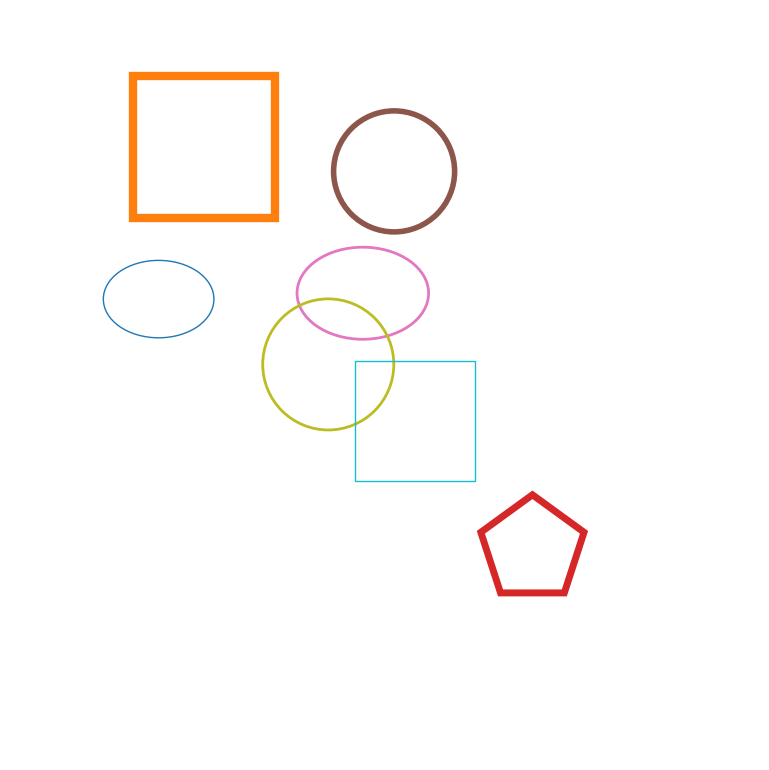[{"shape": "oval", "thickness": 0.5, "radius": 0.36, "center": [0.206, 0.612]}, {"shape": "square", "thickness": 3, "radius": 0.46, "center": [0.265, 0.809]}, {"shape": "pentagon", "thickness": 2.5, "radius": 0.35, "center": [0.691, 0.287]}, {"shape": "circle", "thickness": 2, "radius": 0.39, "center": [0.512, 0.777]}, {"shape": "oval", "thickness": 1, "radius": 0.43, "center": [0.471, 0.619]}, {"shape": "circle", "thickness": 1, "radius": 0.43, "center": [0.426, 0.527]}, {"shape": "square", "thickness": 0.5, "radius": 0.39, "center": [0.539, 0.453]}]